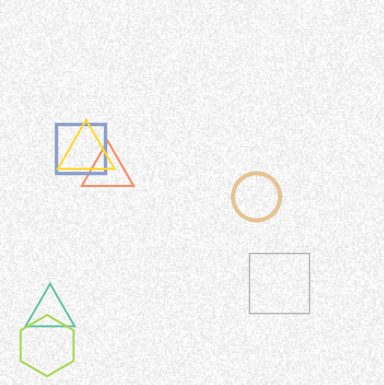[{"shape": "triangle", "thickness": 1.5, "radius": 0.37, "center": [0.13, 0.189]}, {"shape": "triangle", "thickness": 1.5, "radius": 0.39, "center": [0.28, 0.556]}, {"shape": "square", "thickness": 2.5, "radius": 0.32, "center": [0.21, 0.615]}, {"shape": "hexagon", "thickness": 1.5, "radius": 0.4, "center": [0.122, 0.102]}, {"shape": "triangle", "thickness": 1.5, "radius": 0.43, "center": [0.224, 0.604]}, {"shape": "circle", "thickness": 3, "radius": 0.31, "center": [0.666, 0.489]}, {"shape": "square", "thickness": 1, "radius": 0.39, "center": [0.724, 0.264]}]